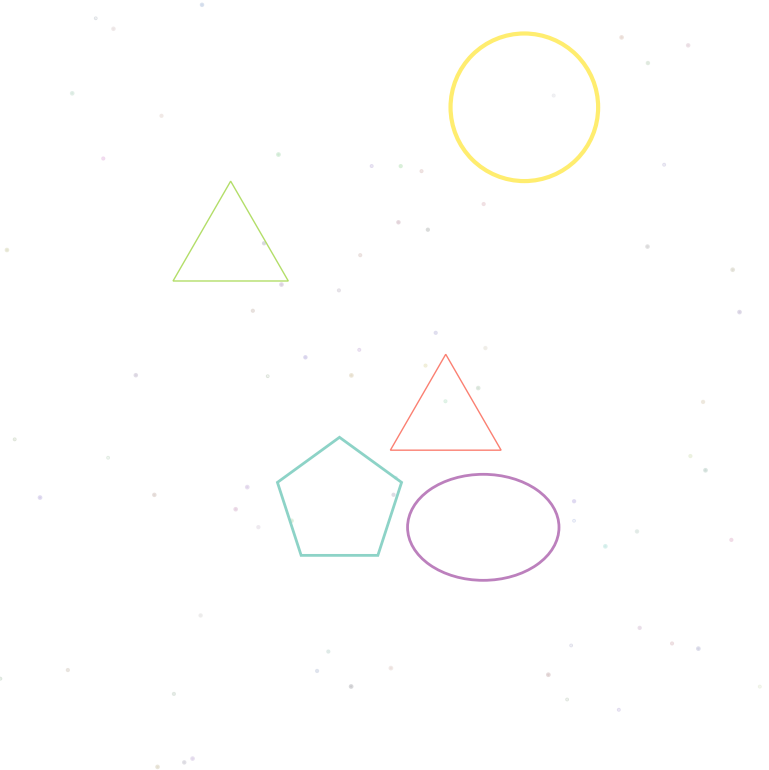[{"shape": "pentagon", "thickness": 1, "radius": 0.42, "center": [0.441, 0.347]}, {"shape": "triangle", "thickness": 0.5, "radius": 0.42, "center": [0.579, 0.457]}, {"shape": "triangle", "thickness": 0.5, "radius": 0.43, "center": [0.3, 0.678]}, {"shape": "oval", "thickness": 1, "radius": 0.49, "center": [0.628, 0.315]}, {"shape": "circle", "thickness": 1.5, "radius": 0.48, "center": [0.681, 0.861]}]